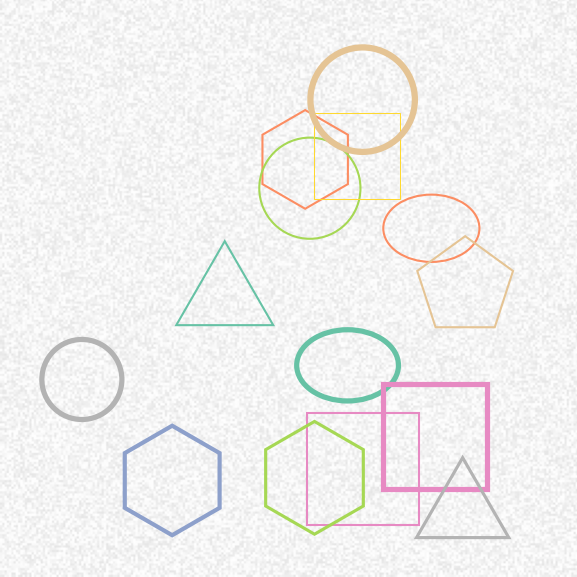[{"shape": "oval", "thickness": 2.5, "radius": 0.44, "center": [0.602, 0.367]}, {"shape": "triangle", "thickness": 1, "radius": 0.48, "center": [0.389, 0.485]}, {"shape": "hexagon", "thickness": 1, "radius": 0.43, "center": [0.528, 0.723]}, {"shape": "oval", "thickness": 1, "radius": 0.42, "center": [0.747, 0.604]}, {"shape": "hexagon", "thickness": 2, "radius": 0.47, "center": [0.298, 0.167]}, {"shape": "square", "thickness": 1, "radius": 0.49, "center": [0.629, 0.187]}, {"shape": "square", "thickness": 2.5, "radius": 0.45, "center": [0.753, 0.243]}, {"shape": "circle", "thickness": 1, "radius": 0.44, "center": [0.537, 0.673]}, {"shape": "hexagon", "thickness": 1.5, "radius": 0.49, "center": [0.545, 0.172]}, {"shape": "square", "thickness": 0.5, "radius": 0.37, "center": [0.618, 0.729]}, {"shape": "circle", "thickness": 3, "radius": 0.45, "center": [0.628, 0.827]}, {"shape": "pentagon", "thickness": 1, "radius": 0.44, "center": [0.805, 0.503]}, {"shape": "triangle", "thickness": 1.5, "radius": 0.46, "center": [0.801, 0.114]}, {"shape": "circle", "thickness": 2.5, "radius": 0.35, "center": [0.142, 0.342]}]